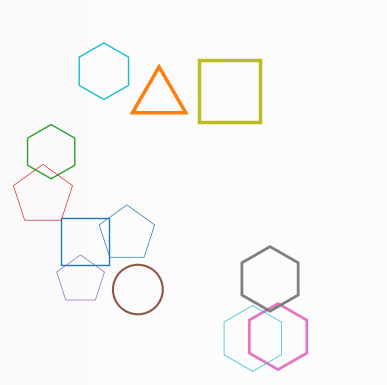[{"shape": "pentagon", "thickness": 0.5, "radius": 0.38, "center": [0.327, 0.393]}, {"shape": "square", "thickness": 1, "radius": 0.31, "center": [0.219, 0.373]}, {"shape": "triangle", "thickness": 2.5, "radius": 0.4, "center": [0.411, 0.747]}, {"shape": "hexagon", "thickness": 1, "radius": 0.35, "center": [0.132, 0.606]}, {"shape": "pentagon", "thickness": 0.5, "radius": 0.4, "center": [0.111, 0.493]}, {"shape": "pentagon", "thickness": 0.5, "radius": 0.32, "center": [0.208, 0.273]}, {"shape": "circle", "thickness": 1.5, "radius": 0.32, "center": [0.356, 0.248]}, {"shape": "hexagon", "thickness": 2, "radius": 0.43, "center": [0.718, 0.126]}, {"shape": "hexagon", "thickness": 2, "radius": 0.42, "center": [0.697, 0.276]}, {"shape": "square", "thickness": 2.5, "radius": 0.4, "center": [0.592, 0.764]}, {"shape": "hexagon", "thickness": 1, "radius": 0.37, "center": [0.268, 0.815]}, {"shape": "hexagon", "thickness": 0.5, "radius": 0.43, "center": [0.652, 0.121]}]